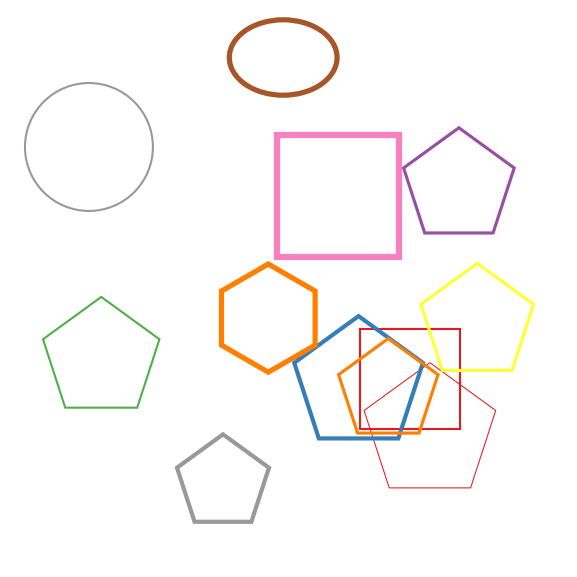[{"shape": "square", "thickness": 1, "radius": 0.43, "center": [0.71, 0.343]}, {"shape": "pentagon", "thickness": 0.5, "radius": 0.6, "center": [0.744, 0.251]}, {"shape": "pentagon", "thickness": 2, "radius": 0.59, "center": [0.621, 0.335]}, {"shape": "pentagon", "thickness": 1, "radius": 0.53, "center": [0.175, 0.379]}, {"shape": "pentagon", "thickness": 1.5, "radius": 0.5, "center": [0.795, 0.677]}, {"shape": "hexagon", "thickness": 2.5, "radius": 0.47, "center": [0.465, 0.448]}, {"shape": "pentagon", "thickness": 1.5, "radius": 0.45, "center": [0.672, 0.322]}, {"shape": "pentagon", "thickness": 1.5, "radius": 0.51, "center": [0.826, 0.441]}, {"shape": "oval", "thickness": 2.5, "radius": 0.47, "center": [0.49, 0.9]}, {"shape": "square", "thickness": 3, "radius": 0.53, "center": [0.585, 0.659]}, {"shape": "circle", "thickness": 1, "radius": 0.55, "center": [0.154, 0.745]}, {"shape": "pentagon", "thickness": 2, "radius": 0.42, "center": [0.386, 0.163]}]